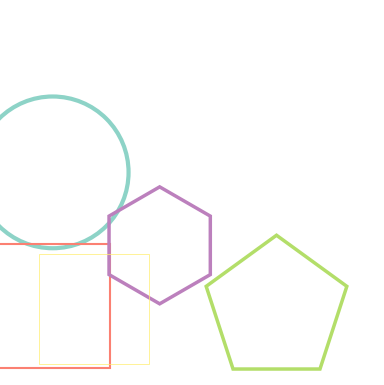[{"shape": "circle", "thickness": 3, "radius": 0.99, "center": [0.137, 0.552]}, {"shape": "square", "thickness": 1.5, "radius": 0.8, "center": [0.126, 0.206]}, {"shape": "pentagon", "thickness": 2.5, "radius": 0.96, "center": [0.718, 0.197]}, {"shape": "hexagon", "thickness": 2.5, "radius": 0.76, "center": [0.415, 0.363]}, {"shape": "square", "thickness": 0.5, "radius": 0.72, "center": [0.244, 0.197]}]